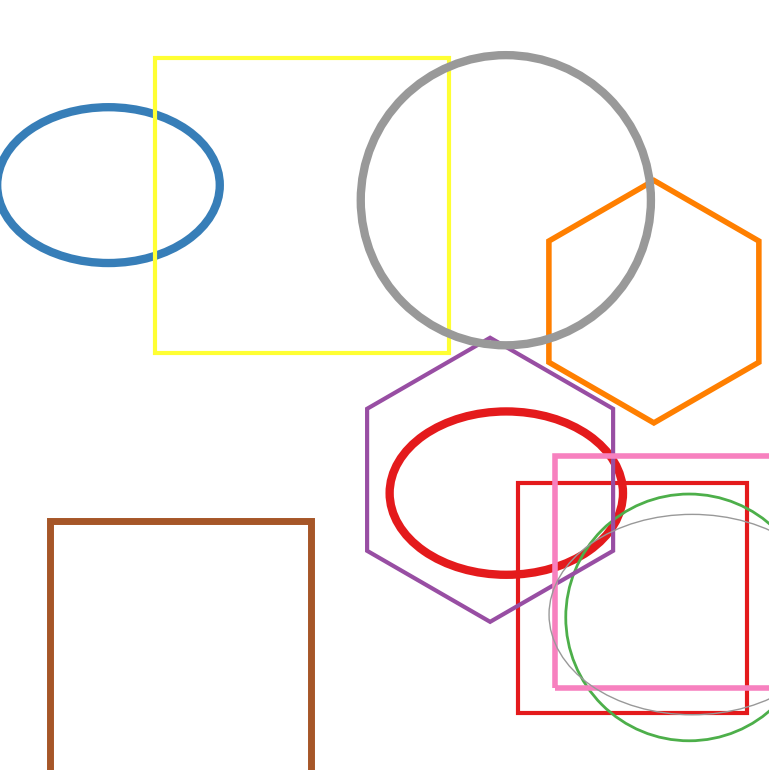[{"shape": "oval", "thickness": 3, "radius": 0.76, "center": [0.658, 0.36]}, {"shape": "square", "thickness": 1.5, "radius": 0.74, "center": [0.821, 0.223]}, {"shape": "oval", "thickness": 3, "radius": 0.72, "center": [0.141, 0.76]}, {"shape": "circle", "thickness": 1, "radius": 0.8, "center": [0.895, 0.198]}, {"shape": "hexagon", "thickness": 1.5, "radius": 0.92, "center": [0.637, 0.377]}, {"shape": "hexagon", "thickness": 2, "radius": 0.79, "center": [0.849, 0.608]}, {"shape": "square", "thickness": 1.5, "radius": 0.96, "center": [0.392, 0.733]}, {"shape": "square", "thickness": 2.5, "radius": 0.85, "center": [0.234, 0.154]}, {"shape": "square", "thickness": 2, "radius": 0.75, "center": [0.871, 0.257]}, {"shape": "oval", "thickness": 0.5, "radius": 0.93, "center": [0.899, 0.202]}, {"shape": "circle", "thickness": 3, "radius": 0.94, "center": [0.657, 0.74]}]